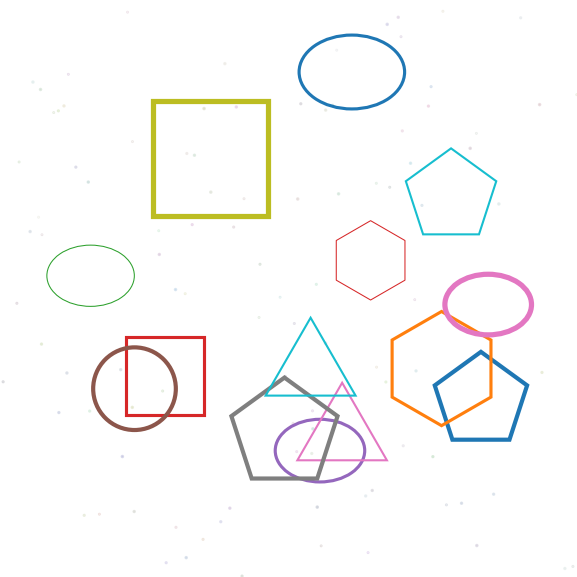[{"shape": "pentagon", "thickness": 2, "radius": 0.42, "center": [0.833, 0.306]}, {"shape": "oval", "thickness": 1.5, "radius": 0.46, "center": [0.609, 0.874]}, {"shape": "hexagon", "thickness": 1.5, "radius": 0.49, "center": [0.765, 0.361]}, {"shape": "oval", "thickness": 0.5, "radius": 0.38, "center": [0.157, 0.522]}, {"shape": "square", "thickness": 1.5, "radius": 0.34, "center": [0.287, 0.348]}, {"shape": "hexagon", "thickness": 0.5, "radius": 0.34, "center": [0.642, 0.548]}, {"shape": "oval", "thickness": 1.5, "radius": 0.39, "center": [0.554, 0.219]}, {"shape": "circle", "thickness": 2, "radius": 0.36, "center": [0.233, 0.326]}, {"shape": "oval", "thickness": 2.5, "radius": 0.37, "center": [0.845, 0.472]}, {"shape": "triangle", "thickness": 1, "radius": 0.45, "center": [0.592, 0.247]}, {"shape": "pentagon", "thickness": 2, "radius": 0.48, "center": [0.493, 0.249]}, {"shape": "square", "thickness": 2.5, "radius": 0.5, "center": [0.364, 0.725]}, {"shape": "triangle", "thickness": 1, "radius": 0.45, "center": [0.538, 0.359]}, {"shape": "pentagon", "thickness": 1, "radius": 0.41, "center": [0.781, 0.66]}]